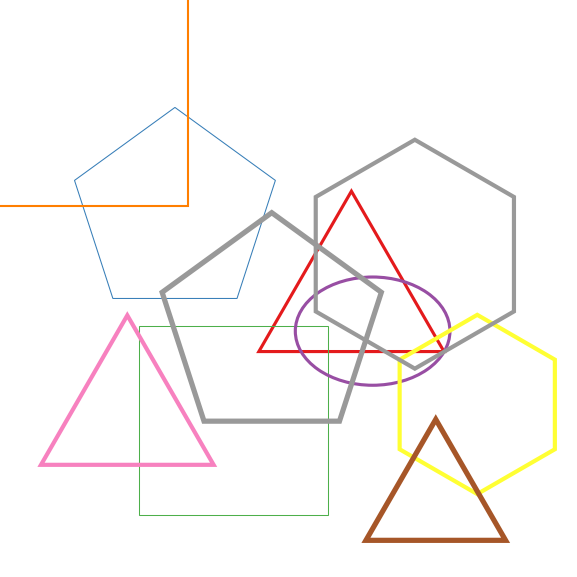[{"shape": "triangle", "thickness": 1.5, "radius": 0.93, "center": [0.609, 0.483]}, {"shape": "pentagon", "thickness": 0.5, "radius": 0.91, "center": [0.303, 0.63]}, {"shape": "square", "thickness": 0.5, "radius": 0.82, "center": [0.405, 0.27]}, {"shape": "oval", "thickness": 1.5, "radius": 0.67, "center": [0.645, 0.426]}, {"shape": "square", "thickness": 1, "radius": 0.9, "center": [0.146, 0.822]}, {"shape": "hexagon", "thickness": 2, "radius": 0.78, "center": [0.826, 0.299]}, {"shape": "triangle", "thickness": 2.5, "radius": 0.7, "center": [0.755, 0.133]}, {"shape": "triangle", "thickness": 2, "radius": 0.86, "center": [0.22, 0.281]}, {"shape": "hexagon", "thickness": 2, "radius": 0.99, "center": [0.718, 0.559]}, {"shape": "pentagon", "thickness": 2.5, "radius": 1.0, "center": [0.471, 0.431]}]